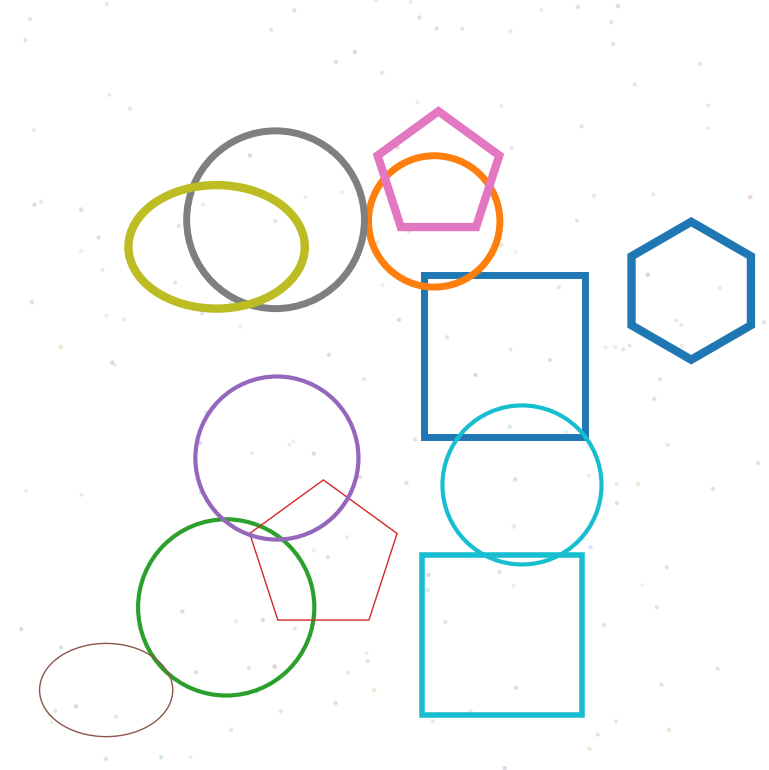[{"shape": "hexagon", "thickness": 3, "radius": 0.45, "center": [0.898, 0.622]}, {"shape": "square", "thickness": 2.5, "radius": 0.52, "center": [0.655, 0.538]}, {"shape": "circle", "thickness": 2.5, "radius": 0.43, "center": [0.564, 0.712]}, {"shape": "circle", "thickness": 1.5, "radius": 0.57, "center": [0.294, 0.211]}, {"shape": "pentagon", "thickness": 0.5, "radius": 0.5, "center": [0.42, 0.276]}, {"shape": "circle", "thickness": 1.5, "radius": 0.53, "center": [0.36, 0.405]}, {"shape": "oval", "thickness": 0.5, "radius": 0.43, "center": [0.138, 0.104]}, {"shape": "pentagon", "thickness": 3, "radius": 0.42, "center": [0.569, 0.772]}, {"shape": "circle", "thickness": 2.5, "radius": 0.58, "center": [0.358, 0.715]}, {"shape": "oval", "thickness": 3, "radius": 0.57, "center": [0.281, 0.679]}, {"shape": "square", "thickness": 2, "radius": 0.52, "center": [0.652, 0.176]}, {"shape": "circle", "thickness": 1.5, "radius": 0.52, "center": [0.678, 0.37]}]